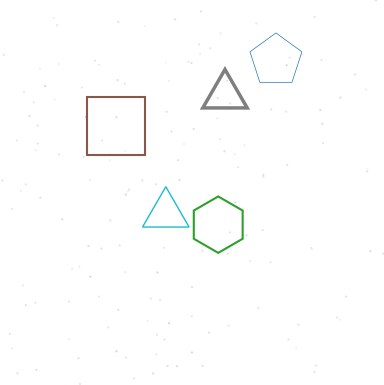[{"shape": "pentagon", "thickness": 0.5, "radius": 0.35, "center": [0.717, 0.844]}, {"shape": "hexagon", "thickness": 1.5, "radius": 0.37, "center": [0.567, 0.416]}, {"shape": "square", "thickness": 1.5, "radius": 0.38, "center": [0.301, 0.673]}, {"shape": "triangle", "thickness": 2.5, "radius": 0.33, "center": [0.584, 0.753]}, {"shape": "triangle", "thickness": 1, "radius": 0.35, "center": [0.431, 0.445]}]